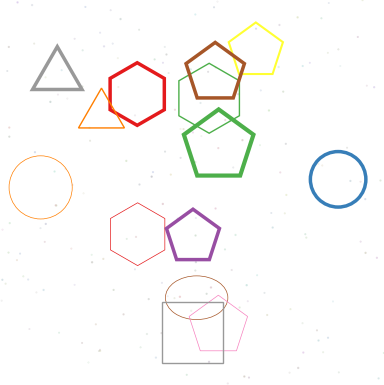[{"shape": "hexagon", "thickness": 0.5, "radius": 0.41, "center": [0.357, 0.392]}, {"shape": "hexagon", "thickness": 2.5, "radius": 0.41, "center": [0.356, 0.756]}, {"shape": "circle", "thickness": 2.5, "radius": 0.36, "center": [0.878, 0.534]}, {"shape": "pentagon", "thickness": 3, "radius": 0.48, "center": [0.568, 0.621]}, {"shape": "hexagon", "thickness": 1, "radius": 0.45, "center": [0.543, 0.745]}, {"shape": "pentagon", "thickness": 2.5, "radius": 0.36, "center": [0.501, 0.384]}, {"shape": "circle", "thickness": 0.5, "radius": 0.41, "center": [0.106, 0.513]}, {"shape": "triangle", "thickness": 1, "radius": 0.34, "center": [0.264, 0.702]}, {"shape": "pentagon", "thickness": 1.5, "radius": 0.37, "center": [0.664, 0.868]}, {"shape": "pentagon", "thickness": 2.5, "radius": 0.4, "center": [0.559, 0.81]}, {"shape": "oval", "thickness": 0.5, "radius": 0.41, "center": [0.511, 0.227]}, {"shape": "pentagon", "thickness": 0.5, "radius": 0.4, "center": [0.567, 0.153]}, {"shape": "square", "thickness": 1, "radius": 0.4, "center": [0.499, 0.136]}, {"shape": "triangle", "thickness": 2.5, "radius": 0.37, "center": [0.149, 0.805]}]